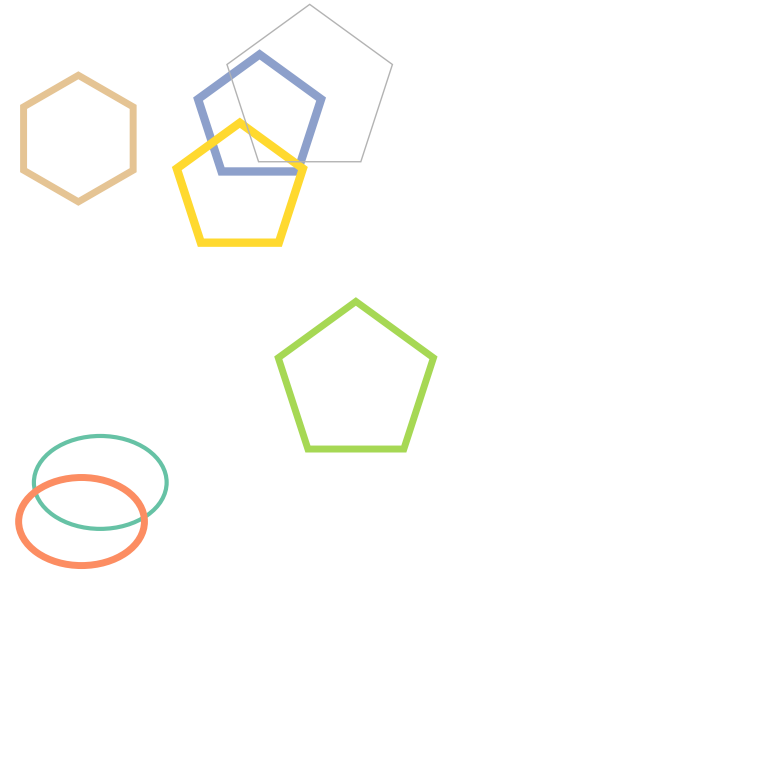[{"shape": "oval", "thickness": 1.5, "radius": 0.43, "center": [0.13, 0.373]}, {"shape": "oval", "thickness": 2.5, "radius": 0.41, "center": [0.106, 0.323]}, {"shape": "pentagon", "thickness": 3, "radius": 0.42, "center": [0.337, 0.845]}, {"shape": "pentagon", "thickness": 2.5, "radius": 0.53, "center": [0.462, 0.503]}, {"shape": "pentagon", "thickness": 3, "radius": 0.43, "center": [0.311, 0.754]}, {"shape": "hexagon", "thickness": 2.5, "radius": 0.41, "center": [0.102, 0.82]}, {"shape": "pentagon", "thickness": 0.5, "radius": 0.56, "center": [0.402, 0.881]}]